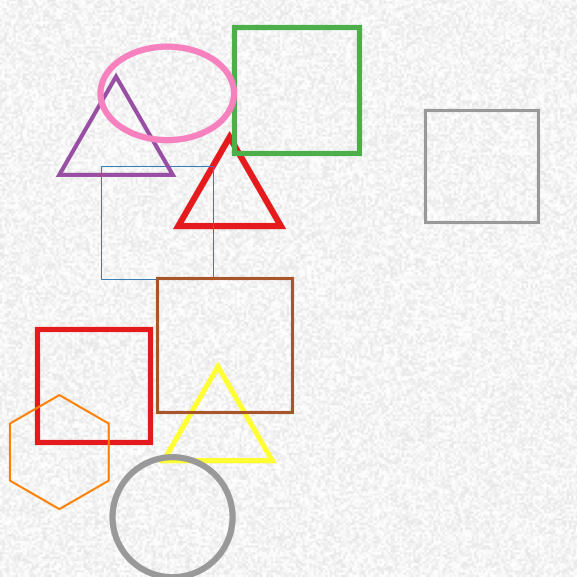[{"shape": "triangle", "thickness": 3, "radius": 0.51, "center": [0.398, 0.659]}, {"shape": "square", "thickness": 2.5, "radius": 0.49, "center": [0.163, 0.332]}, {"shape": "square", "thickness": 0.5, "radius": 0.49, "center": [0.272, 0.614]}, {"shape": "square", "thickness": 2.5, "radius": 0.54, "center": [0.513, 0.844]}, {"shape": "triangle", "thickness": 2, "radius": 0.57, "center": [0.201, 0.753]}, {"shape": "hexagon", "thickness": 1, "radius": 0.49, "center": [0.103, 0.216]}, {"shape": "triangle", "thickness": 2.5, "radius": 0.54, "center": [0.377, 0.256]}, {"shape": "square", "thickness": 1.5, "radius": 0.58, "center": [0.388, 0.402]}, {"shape": "oval", "thickness": 3, "radius": 0.58, "center": [0.29, 0.837]}, {"shape": "square", "thickness": 1.5, "radius": 0.49, "center": [0.834, 0.712]}, {"shape": "circle", "thickness": 3, "radius": 0.52, "center": [0.299, 0.104]}]